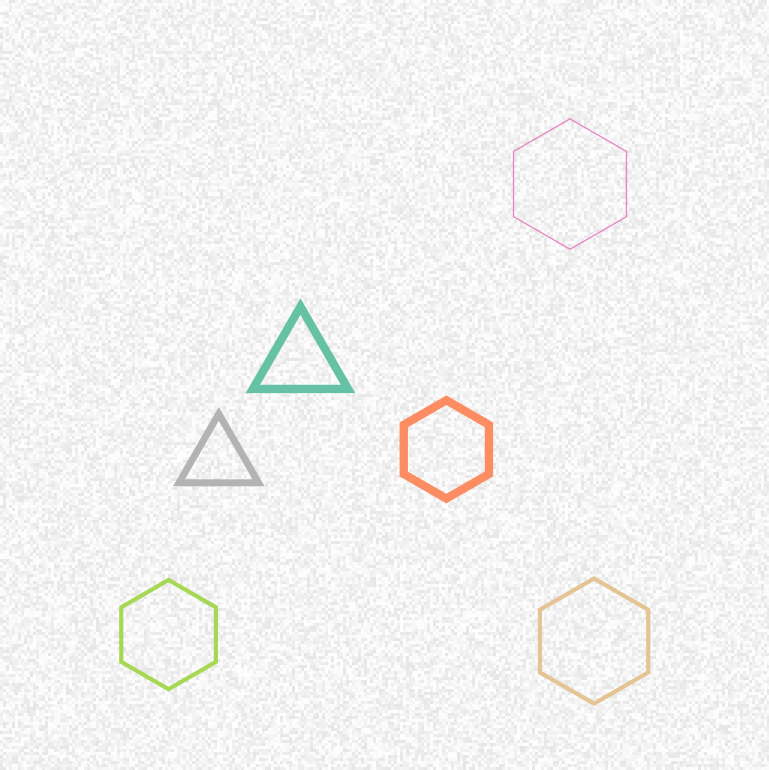[{"shape": "triangle", "thickness": 3, "radius": 0.36, "center": [0.39, 0.531]}, {"shape": "hexagon", "thickness": 3, "radius": 0.32, "center": [0.58, 0.416]}, {"shape": "hexagon", "thickness": 0.5, "radius": 0.42, "center": [0.74, 0.761]}, {"shape": "hexagon", "thickness": 1.5, "radius": 0.35, "center": [0.219, 0.176]}, {"shape": "hexagon", "thickness": 1.5, "radius": 0.41, "center": [0.772, 0.167]}, {"shape": "triangle", "thickness": 2.5, "radius": 0.3, "center": [0.284, 0.403]}]